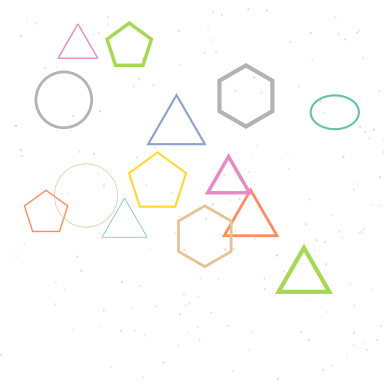[{"shape": "triangle", "thickness": 0.5, "radius": 0.34, "center": [0.324, 0.418]}, {"shape": "oval", "thickness": 1.5, "radius": 0.31, "center": [0.87, 0.708]}, {"shape": "pentagon", "thickness": 1, "radius": 0.3, "center": [0.12, 0.447]}, {"shape": "triangle", "thickness": 2, "radius": 0.4, "center": [0.651, 0.427]}, {"shape": "triangle", "thickness": 1.5, "radius": 0.43, "center": [0.458, 0.668]}, {"shape": "triangle", "thickness": 1, "radius": 0.3, "center": [0.202, 0.879]}, {"shape": "triangle", "thickness": 2.5, "radius": 0.31, "center": [0.594, 0.531]}, {"shape": "triangle", "thickness": 3, "radius": 0.38, "center": [0.789, 0.28]}, {"shape": "pentagon", "thickness": 2.5, "radius": 0.3, "center": [0.336, 0.879]}, {"shape": "pentagon", "thickness": 1.5, "radius": 0.39, "center": [0.409, 0.526]}, {"shape": "hexagon", "thickness": 2, "radius": 0.39, "center": [0.532, 0.386]}, {"shape": "circle", "thickness": 0.5, "radius": 0.41, "center": [0.224, 0.492]}, {"shape": "hexagon", "thickness": 3, "radius": 0.4, "center": [0.639, 0.751]}, {"shape": "circle", "thickness": 2, "radius": 0.36, "center": [0.166, 0.741]}]